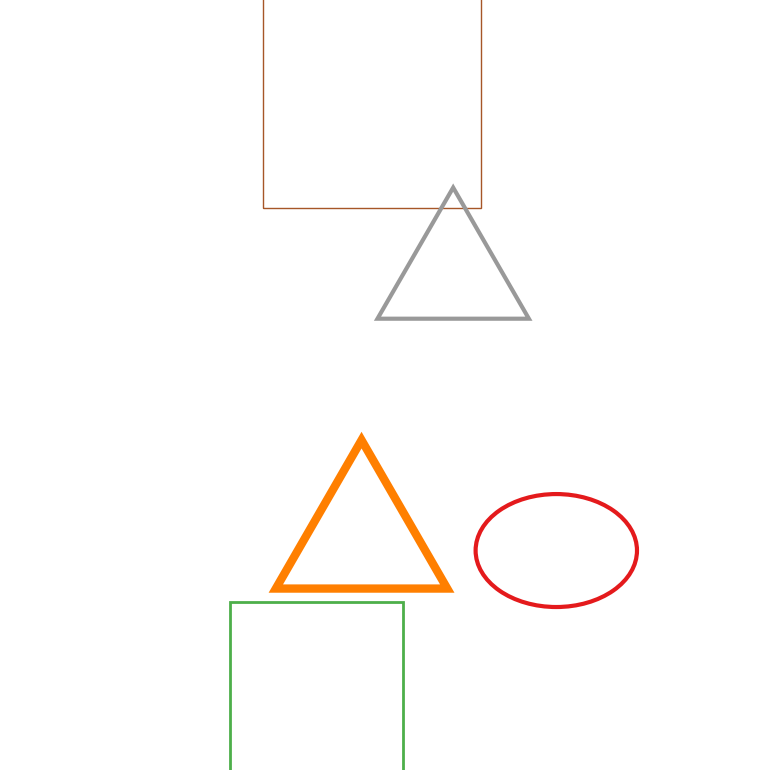[{"shape": "oval", "thickness": 1.5, "radius": 0.52, "center": [0.722, 0.285]}, {"shape": "square", "thickness": 1, "radius": 0.56, "center": [0.411, 0.106]}, {"shape": "triangle", "thickness": 3, "radius": 0.64, "center": [0.47, 0.3]}, {"shape": "square", "thickness": 0.5, "radius": 0.71, "center": [0.483, 0.871]}, {"shape": "triangle", "thickness": 1.5, "radius": 0.57, "center": [0.589, 0.643]}]